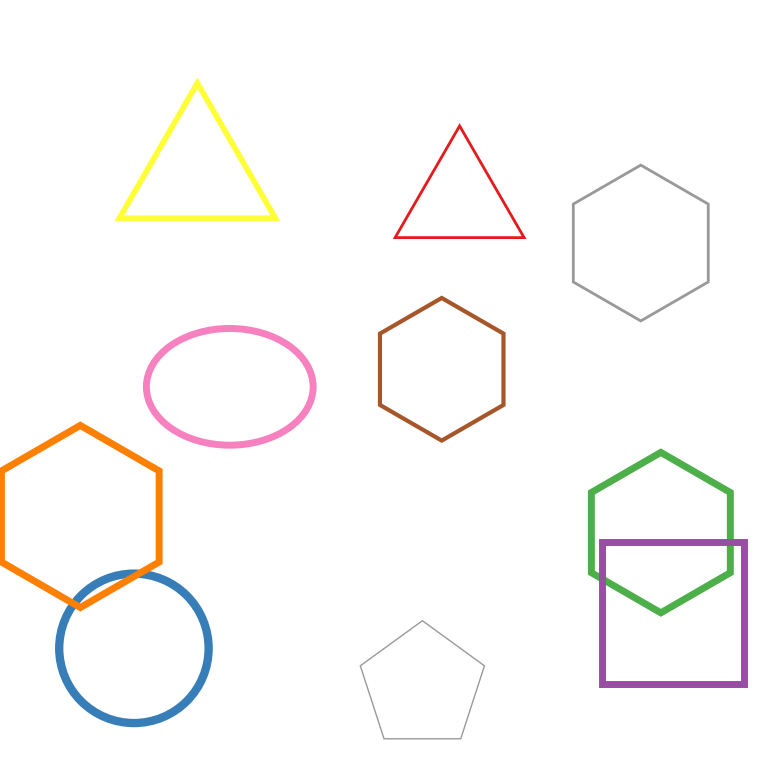[{"shape": "triangle", "thickness": 1, "radius": 0.48, "center": [0.597, 0.74]}, {"shape": "circle", "thickness": 3, "radius": 0.49, "center": [0.174, 0.158]}, {"shape": "hexagon", "thickness": 2.5, "radius": 0.52, "center": [0.858, 0.308]}, {"shape": "square", "thickness": 2.5, "radius": 0.46, "center": [0.874, 0.204]}, {"shape": "hexagon", "thickness": 2.5, "radius": 0.59, "center": [0.104, 0.329]}, {"shape": "triangle", "thickness": 2, "radius": 0.58, "center": [0.256, 0.775]}, {"shape": "hexagon", "thickness": 1.5, "radius": 0.46, "center": [0.574, 0.52]}, {"shape": "oval", "thickness": 2.5, "radius": 0.54, "center": [0.298, 0.498]}, {"shape": "hexagon", "thickness": 1, "radius": 0.51, "center": [0.832, 0.684]}, {"shape": "pentagon", "thickness": 0.5, "radius": 0.42, "center": [0.549, 0.109]}]